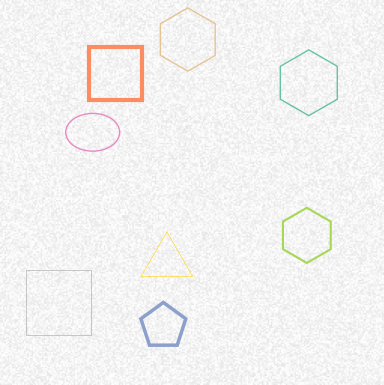[{"shape": "hexagon", "thickness": 1, "radius": 0.43, "center": [0.802, 0.785]}, {"shape": "square", "thickness": 3, "radius": 0.34, "center": [0.301, 0.809]}, {"shape": "pentagon", "thickness": 2.5, "radius": 0.31, "center": [0.424, 0.153]}, {"shape": "oval", "thickness": 1, "radius": 0.35, "center": [0.241, 0.656]}, {"shape": "hexagon", "thickness": 1.5, "radius": 0.36, "center": [0.797, 0.389]}, {"shape": "triangle", "thickness": 0.5, "radius": 0.39, "center": [0.434, 0.32]}, {"shape": "hexagon", "thickness": 1, "radius": 0.41, "center": [0.488, 0.897]}, {"shape": "square", "thickness": 0.5, "radius": 0.42, "center": [0.152, 0.215]}]